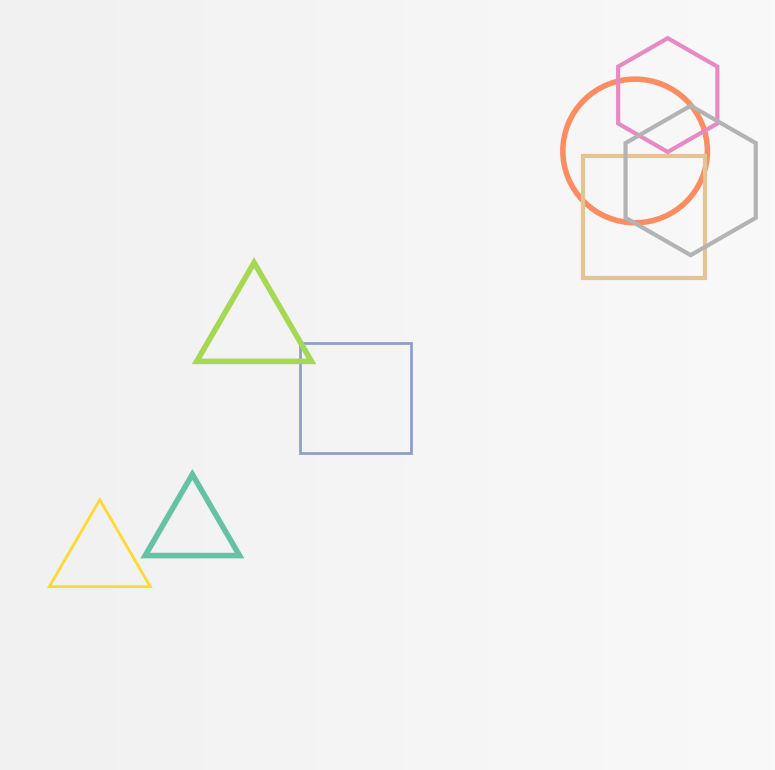[{"shape": "triangle", "thickness": 2, "radius": 0.35, "center": [0.248, 0.314]}, {"shape": "circle", "thickness": 2, "radius": 0.47, "center": [0.82, 0.804]}, {"shape": "square", "thickness": 1, "radius": 0.36, "center": [0.459, 0.483]}, {"shape": "hexagon", "thickness": 1.5, "radius": 0.37, "center": [0.862, 0.877]}, {"shape": "triangle", "thickness": 2, "radius": 0.43, "center": [0.328, 0.573]}, {"shape": "triangle", "thickness": 1, "radius": 0.38, "center": [0.129, 0.276]}, {"shape": "square", "thickness": 1.5, "radius": 0.39, "center": [0.831, 0.718]}, {"shape": "hexagon", "thickness": 1.5, "radius": 0.49, "center": [0.891, 0.766]}]